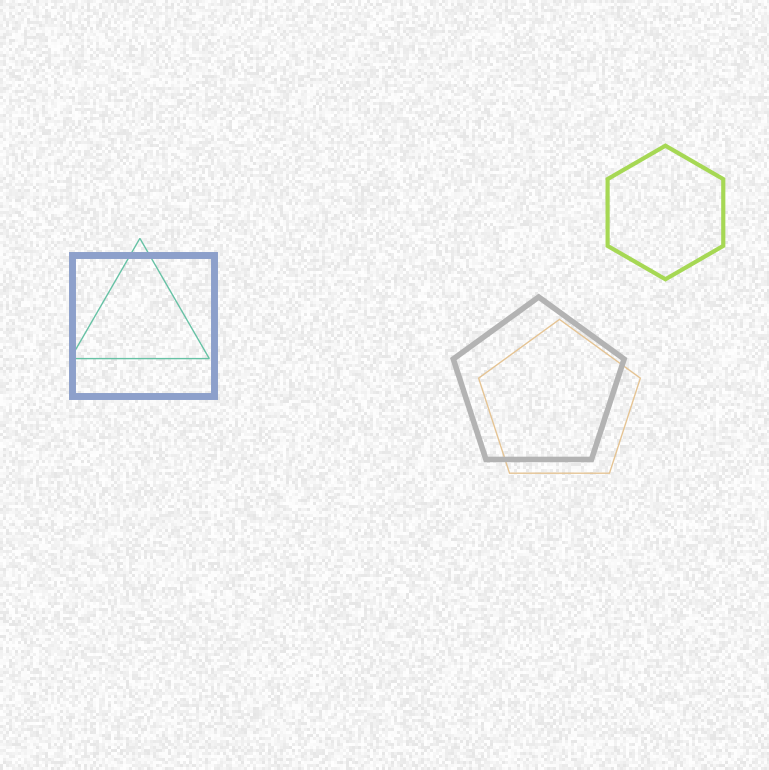[{"shape": "triangle", "thickness": 0.5, "radius": 0.52, "center": [0.182, 0.586]}, {"shape": "square", "thickness": 2.5, "radius": 0.46, "center": [0.185, 0.577]}, {"shape": "hexagon", "thickness": 1.5, "radius": 0.43, "center": [0.864, 0.724]}, {"shape": "pentagon", "thickness": 0.5, "radius": 0.55, "center": [0.727, 0.475]}, {"shape": "pentagon", "thickness": 2, "radius": 0.58, "center": [0.7, 0.498]}]